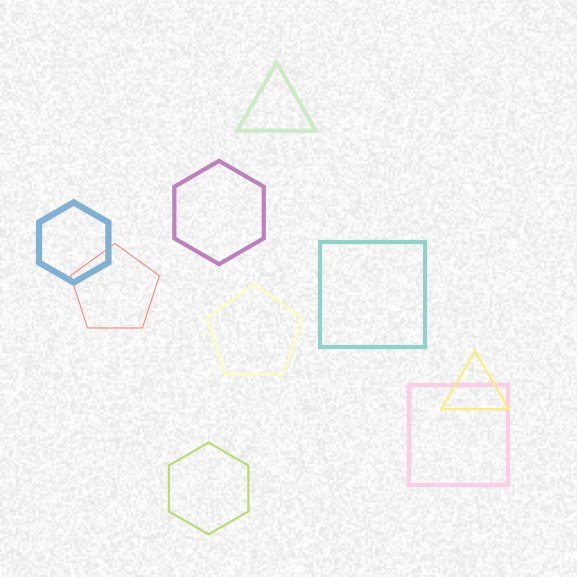[{"shape": "square", "thickness": 2, "radius": 0.46, "center": [0.645, 0.489]}, {"shape": "pentagon", "thickness": 1, "radius": 0.43, "center": [0.441, 0.421]}, {"shape": "pentagon", "thickness": 0.5, "radius": 0.4, "center": [0.199, 0.497]}, {"shape": "hexagon", "thickness": 3, "radius": 0.35, "center": [0.128, 0.579]}, {"shape": "hexagon", "thickness": 1, "radius": 0.4, "center": [0.361, 0.153]}, {"shape": "square", "thickness": 2, "radius": 0.43, "center": [0.794, 0.246]}, {"shape": "hexagon", "thickness": 2, "radius": 0.45, "center": [0.379, 0.631]}, {"shape": "triangle", "thickness": 2, "radius": 0.39, "center": [0.479, 0.812]}, {"shape": "triangle", "thickness": 1, "radius": 0.34, "center": [0.823, 0.324]}]